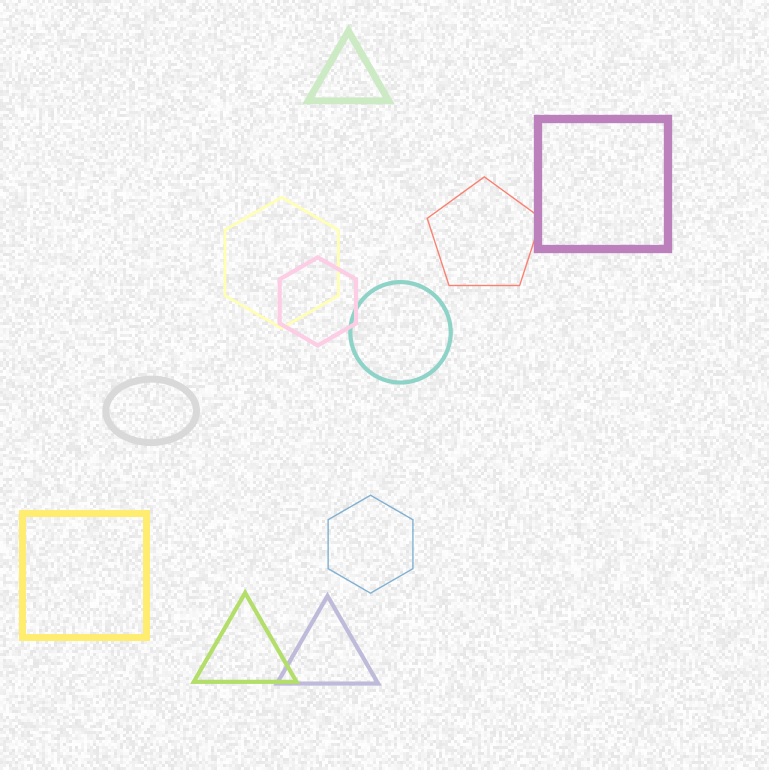[{"shape": "circle", "thickness": 1.5, "radius": 0.33, "center": [0.52, 0.568]}, {"shape": "hexagon", "thickness": 1, "radius": 0.43, "center": [0.366, 0.659]}, {"shape": "triangle", "thickness": 1.5, "radius": 0.38, "center": [0.425, 0.15]}, {"shape": "pentagon", "thickness": 0.5, "radius": 0.39, "center": [0.629, 0.692]}, {"shape": "hexagon", "thickness": 0.5, "radius": 0.32, "center": [0.481, 0.293]}, {"shape": "triangle", "thickness": 1.5, "radius": 0.39, "center": [0.318, 0.153]}, {"shape": "hexagon", "thickness": 1.5, "radius": 0.29, "center": [0.413, 0.609]}, {"shape": "oval", "thickness": 2.5, "radius": 0.29, "center": [0.196, 0.466]}, {"shape": "square", "thickness": 3, "radius": 0.42, "center": [0.783, 0.761]}, {"shape": "triangle", "thickness": 2.5, "radius": 0.3, "center": [0.453, 0.899]}, {"shape": "square", "thickness": 2.5, "radius": 0.4, "center": [0.109, 0.253]}]